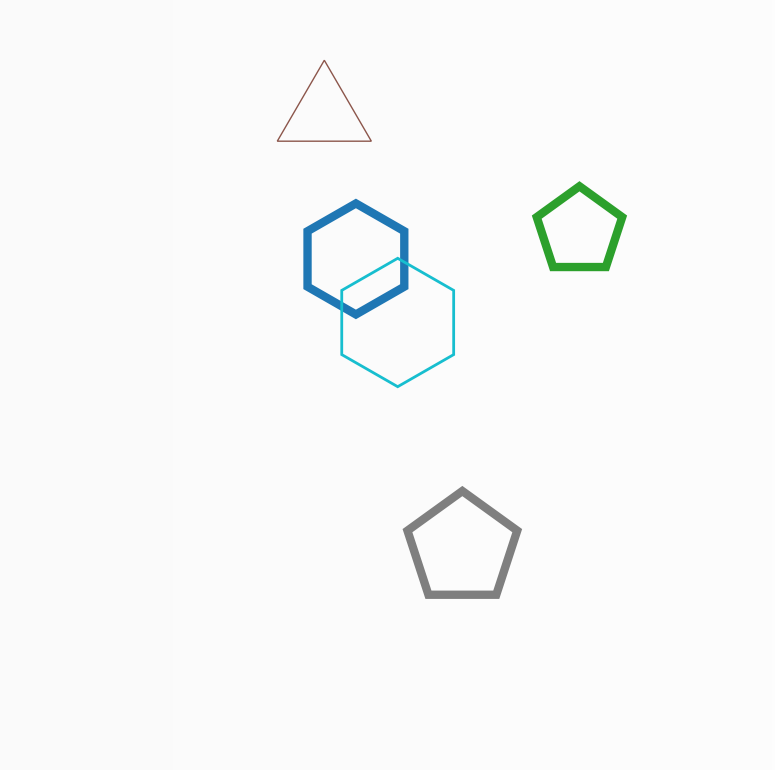[{"shape": "hexagon", "thickness": 3, "radius": 0.36, "center": [0.459, 0.664]}, {"shape": "pentagon", "thickness": 3, "radius": 0.29, "center": [0.748, 0.7]}, {"shape": "triangle", "thickness": 0.5, "radius": 0.35, "center": [0.418, 0.852]}, {"shape": "pentagon", "thickness": 3, "radius": 0.37, "center": [0.597, 0.288]}, {"shape": "hexagon", "thickness": 1, "radius": 0.42, "center": [0.513, 0.581]}]